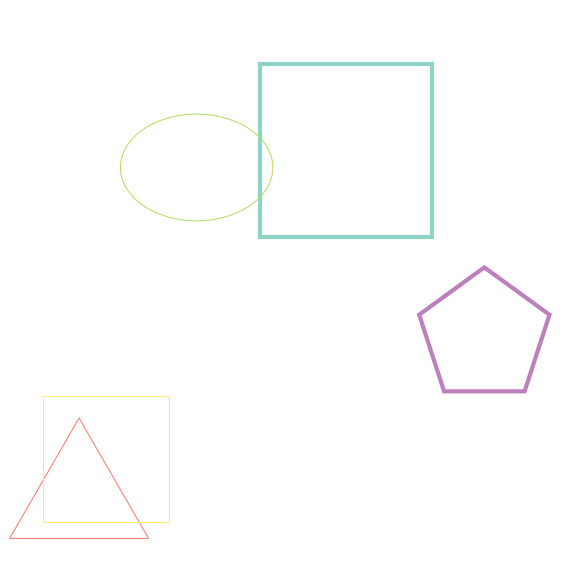[{"shape": "square", "thickness": 2, "radius": 0.75, "center": [0.599, 0.738]}, {"shape": "triangle", "thickness": 0.5, "radius": 0.69, "center": [0.137, 0.136]}, {"shape": "oval", "thickness": 0.5, "radius": 0.66, "center": [0.34, 0.709]}, {"shape": "pentagon", "thickness": 2, "radius": 0.59, "center": [0.839, 0.417]}, {"shape": "square", "thickness": 0.5, "radius": 0.55, "center": [0.184, 0.204]}]